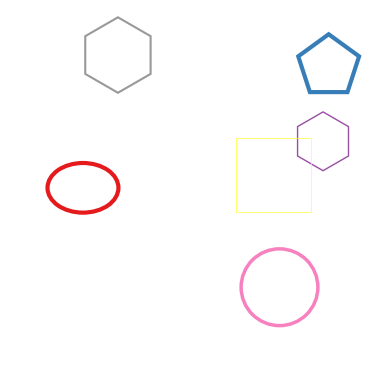[{"shape": "oval", "thickness": 3, "radius": 0.46, "center": [0.215, 0.512]}, {"shape": "pentagon", "thickness": 3, "radius": 0.42, "center": [0.854, 0.828]}, {"shape": "hexagon", "thickness": 1, "radius": 0.38, "center": [0.839, 0.633]}, {"shape": "square", "thickness": 0.5, "radius": 0.48, "center": [0.71, 0.546]}, {"shape": "circle", "thickness": 2.5, "radius": 0.5, "center": [0.726, 0.254]}, {"shape": "hexagon", "thickness": 1.5, "radius": 0.49, "center": [0.306, 0.857]}]